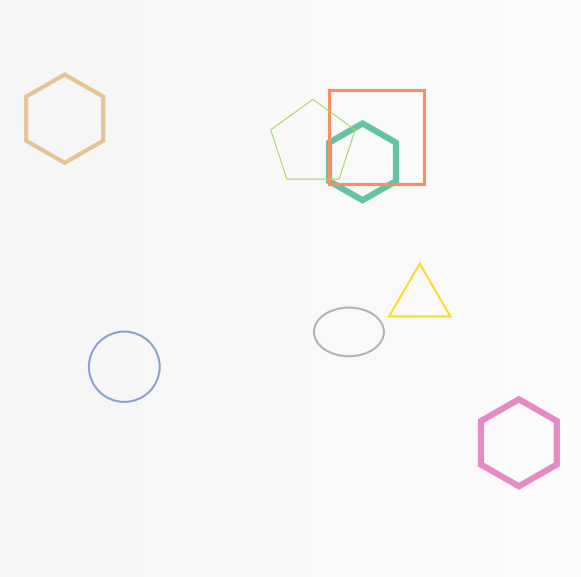[{"shape": "hexagon", "thickness": 3, "radius": 0.33, "center": [0.624, 0.719]}, {"shape": "square", "thickness": 1.5, "radius": 0.41, "center": [0.647, 0.761]}, {"shape": "circle", "thickness": 1, "radius": 0.3, "center": [0.214, 0.364]}, {"shape": "hexagon", "thickness": 3, "radius": 0.38, "center": [0.893, 0.232]}, {"shape": "pentagon", "thickness": 0.5, "radius": 0.38, "center": [0.538, 0.751]}, {"shape": "triangle", "thickness": 1, "radius": 0.3, "center": [0.722, 0.482]}, {"shape": "hexagon", "thickness": 2, "radius": 0.38, "center": [0.111, 0.794]}, {"shape": "oval", "thickness": 1, "radius": 0.3, "center": [0.6, 0.424]}]